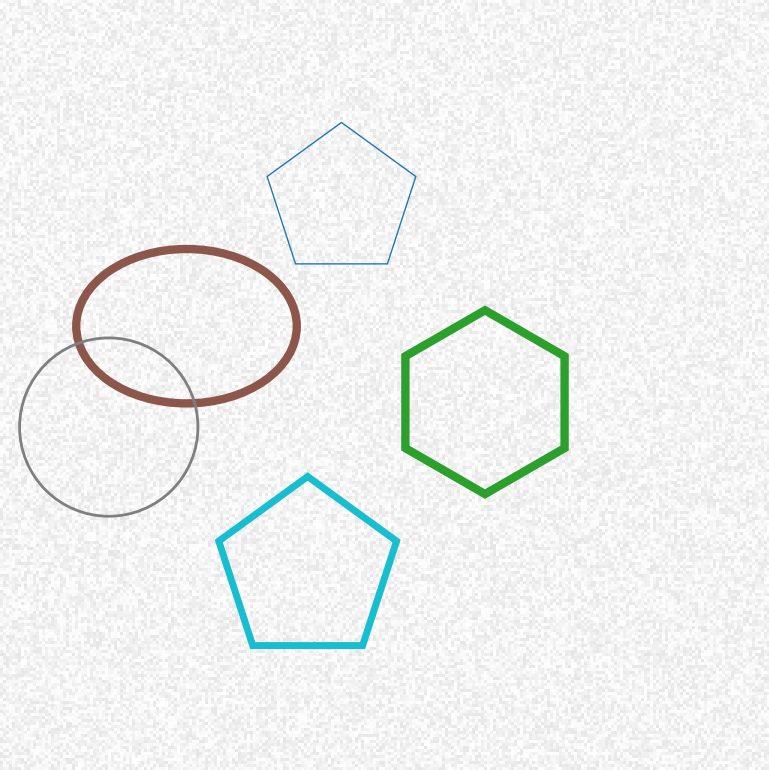[{"shape": "pentagon", "thickness": 0.5, "radius": 0.51, "center": [0.443, 0.739]}, {"shape": "hexagon", "thickness": 3, "radius": 0.6, "center": [0.63, 0.478]}, {"shape": "oval", "thickness": 3, "radius": 0.72, "center": [0.242, 0.576]}, {"shape": "circle", "thickness": 1, "radius": 0.58, "center": [0.141, 0.445]}, {"shape": "pentagon", "thickness": 2.5, "radius": 0.61, "center": [0.4, 0.26]}]